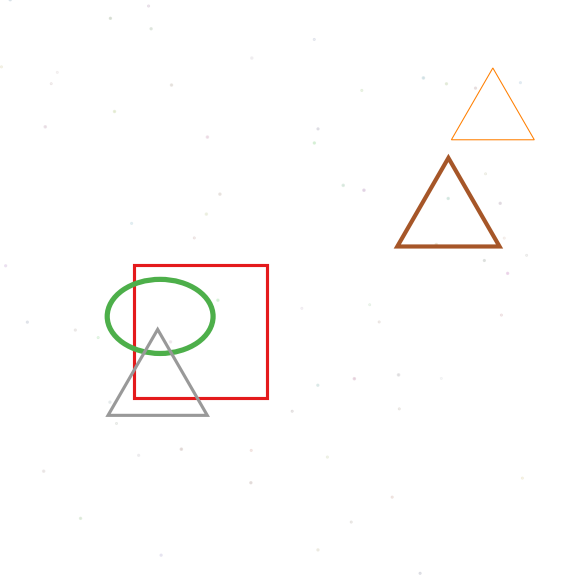[{"shape": "square", "thickness": 1.5, "radius": 0.57, "center": [0.347, 0.426]}, {"shape": "oval", "thickness": 2.5, "radius": 0.46, "center": [0.277, 0.451]}, {"shape": "triangle", "thickness": 0.5, "radius": 0.41, "center": [0.853, 0.799]}, {"shape": "triangle", "thickness": 2, "radius": 0.51, "center": [0.776, 0.623]}, {"shape": "triangle", "thickness": 1.5, "radius": 0.5, "center": [0.273, 0.33]}]